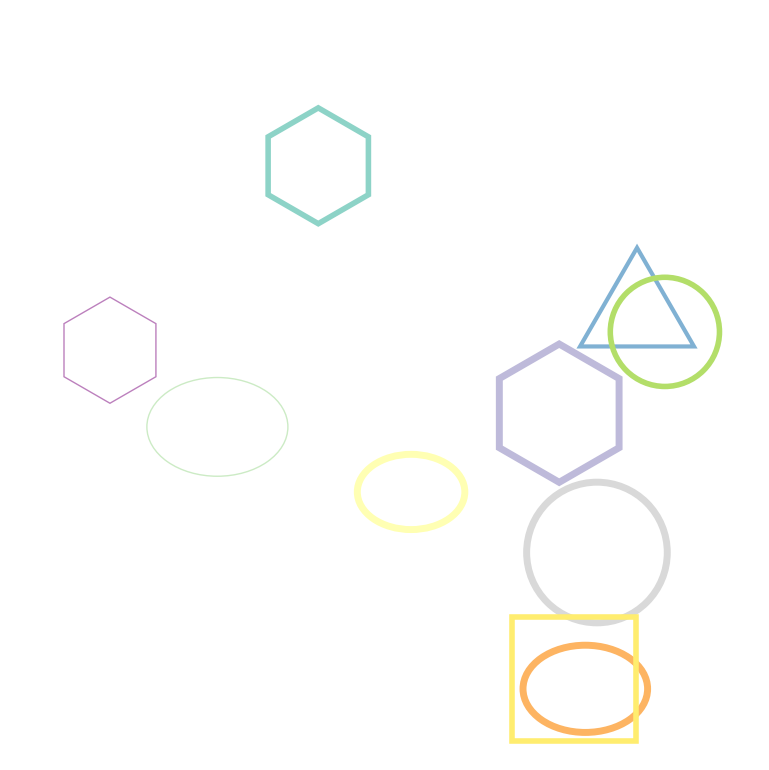[{"shape": "hexagon", "thickness": 2, "radius": 0.38, "center": [0.413, 0.785]}, {"shape": "oval", "thickness": 2.5, "radius": 0.35, "center": [0.534, 0.361]}, {"shape": "hexagon", "thickness": 2.5, "radius": 0.45, "center": [0.726, 0.463]}, {"shape": "triangle", "thickness": 1.5, "radius": 0.43, "center": [0.827, 0.593]}, {"shape": "oval", "thickness": 2.5, "radius": 0.4, "center": [0.76, 0.105]}, {"shape": "circle", "thickness": 2, "radius": 0.35, "center": [0.863, 0.569]}, {"shape": "circle", "thickness": 2.5, "radius": 0.46, "center": [0.775, 0.282]}, {"shape": "hexagon", "thickness": 0.5, "radius": 0.34, "center": [0.143, 0.545]}, {"shape": "oval", "thickness": 0.5, "radius": 0.46, "center": [0.282, 0.446]}, {"shape": "square", "thickness": 2, "radius": 0.4, "center": [0.746, 0.118]}]